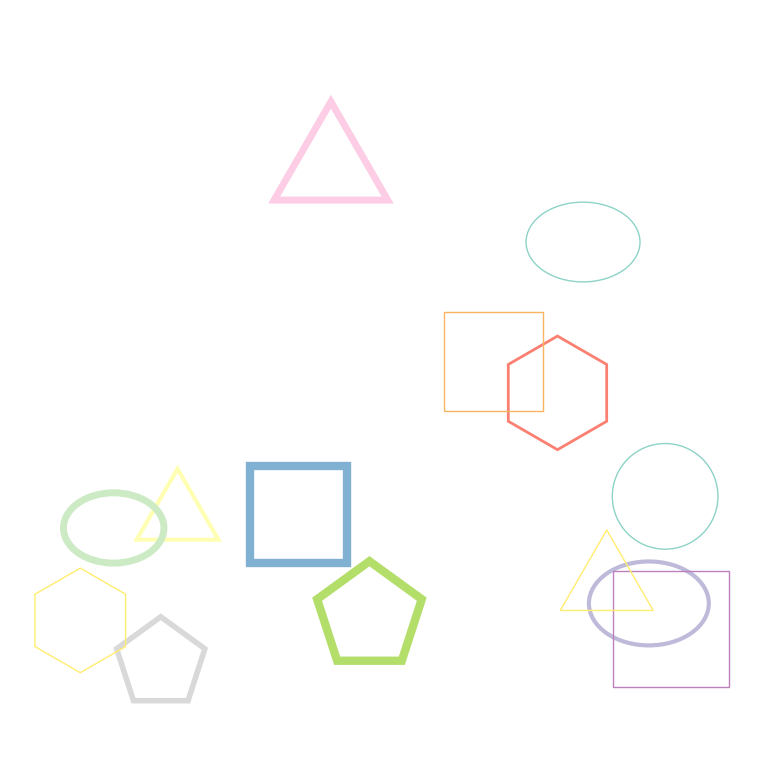[{"shape": "circle", "thickness": 0.5, "radius": 0.34, "center": [0.864, 0.355]}, {"shape": "oval", "thickness": 0.5, "radius": 0.37, "center": [0.757, 0.686]}, {"shape": "triangle", "thickness": 1.5, "radius": 0.31, "center": [0.231, 0.33]}, {"shape": "oval", "thickness": 1.5, "radius": 0.39, "center": [0.843, 0.216]}, {"shape": "hexagon", "thickness": 1, "radius": 0.37, "center": [0.724, 0.49]}, {"shape": "square", "thickness": 3, "radius": 0.31, "center": [0.388, 0.331]}, {"shape": "square", "thickness": 0.5, "radius": 0.32, "center": [0.641, 0.531]}, {"shape": "pentagon", "thickness": 3, "radius": 0.36, "center": [0.48, 0.2]}, {"shape": "triangle", "thickness": 2.5, "radius": 0.43, "center": [0.43, 0.783]}, {"shape": "pentagon", "thickness": 2, "radius": 0.3, "center": [0.209, 0.139]}, {"shape": "square", "thickness": 0.5, "radius": 0.38, "center": [0.872, 0.183]}, {"shape": "oval", "thickness": 2.5, "radius": 0.33, "center": [0.148, 0.314]}, {"shape": "triangle", "thickness": 0.5, "radius": 0.35, "center": [0.788, 0.242]}, {"shape": "hexagon", "thickness": 0.5, "radius": 0.34, "center": [0.104, 0.194]}]